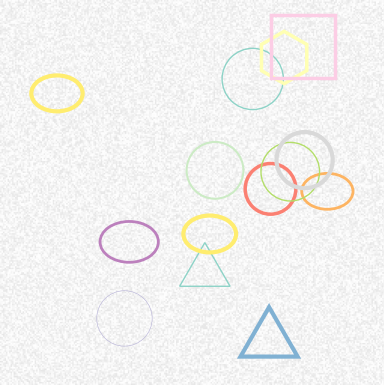[{"shape": "circle", "thickness": 1, "radius": 0.4, "center": [0.656, 0.795]}, {"shape": "triangle", "thickness": 1, "radius": 0.38, "center": [0.532, 0.294]}, {"shape": "hexagon", "thickness": 2.5, "radius": 0.34, "center": [0.738, 0.851]}, {"shape": "circle", "thickness": 0.5, "radius": 0.36, "center": [0.323, 0.173]}, {"shape": "circle", "thickness": 2.5, "radius": 0.33, "center": [0.703, 0.509]}, {"shape": "triangle", "thickness": 3, "radius": 0.43, "center": [0.699, 0.117]}, {"shape": "oval", "thickness": 2, "radius": 0.33, "center": [0.85, 0.503]}, {"shape": "circle", "thickness": 1, "radius": 0.38, "center": [0.754, 0.554]}, {"shape": "square", "thickness": 2.5, "radius": 0.41, "center": [0.787, 0.879]}, {"shape": "circle", "thickness": 3, "radius": 0.36, "center": [0.791, 0.584]}, {"shape": "oval", "thickness": 2, "radius": 0.38, "center": [0.336, 0.372]}, {"shape": "circle", "thickness": 1.5, "radius": 0.37, "center": [0.558, 0.558]}, {"shape": "oval", "thickness": 3, "radius": 0.34, "center": [0.545, 0.392]}, {"shape": "oval", "thickness": 3, "radius": 0.33, "center": [0.148, 0.757]}]